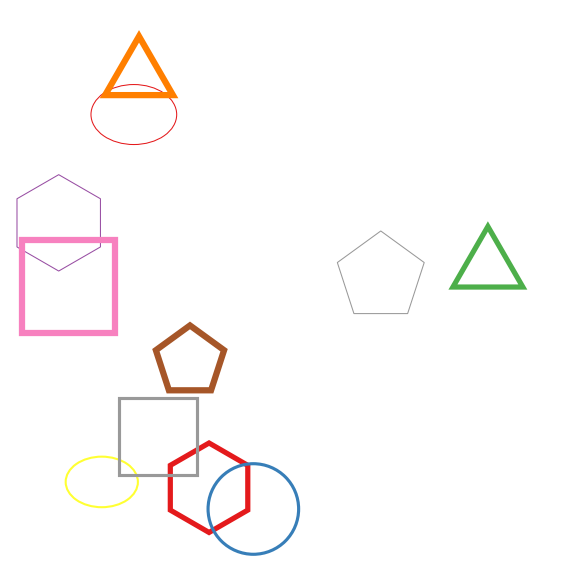[{"shape": "hexagon", "thickness": 2.5, "radius": 0.39, "center": [0.362, 0.155]}, {"shape": "oval", "thickness": 0.5, "radius": 0.37, "center": [0.232, 0.801]}, {"shape": "circle", "thickness": 1.5, "radius": 0.39, "center": [0.439, 0.118]}, {"shape": "triangle", "thickness": 2.5, "radius": 0.35, "center": [0.845, 0.537]}, {"shape": "hexagon", "thickness": 0.5, "radius": 0.42, "center": [0.102, 0.613]}, {"shape": "triangle", "thickness": 3, "radius": 0.34, "center": [0.241, 0.868]}, {"shape": "oval", "thickness": 1, "radius": 0.31, "center": [0.176, 0.165]}, {"shape": "pentagon", "thickness": 3, "radius": 0.31, "center": [0.329, 0.374]}, {"shape": "square", "thickness": 3, "radius": 0.4, "center": [0.118, 0.503]}, {"shape": "square", "thickness": 1.5, "radius": 0.34, "center": [0.274, 0.243]}, {"shape": "pentagon", "thickness": 0.5, "radius": 0.4, "center": [0.659, 0.52]}]